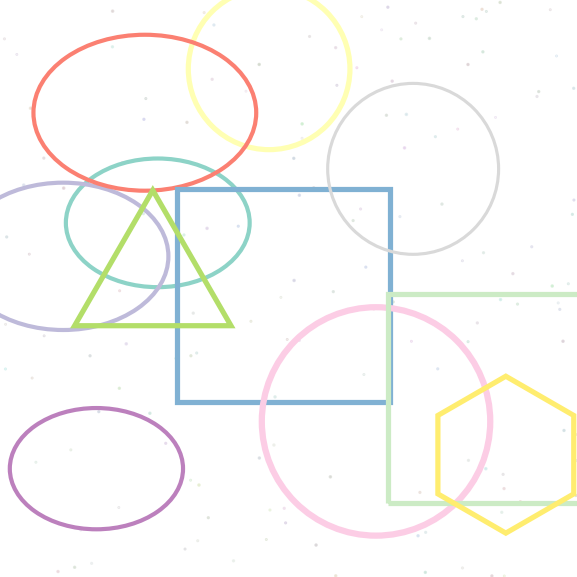[{"shape": "oval", "thickness": 2, "radius": 0.8, "center": [0.273, 0.613]}, {"shape": "circle", "thickness": 2.5, "radius": 0.7, "center": [0.466, 0.88]}, {"shape": "oval", "thickness": 2, "radius": 0.91, "center": [0.109, 0.555]}, {"shape": "oval", "thickness": 2, "radius": 0.96, "center": [0.251, 0.804]}, {"shape": "square", "thickness": 2.5, "radius": 0.92, "center": [0.491, 0.488]}, {"shape": "triangle", "thickness": 2.5, "radius": 0.78, "center": [0.265, 0.513]}, {"shape": "circle", "thickness": 3, "radius": 0.99, "center": [0.651, 0.269]}, {"shape": "circle", "thickness": 1.5, "radius": 0.74, "center": [0.715, 0.707]}, {"shape": "oval", "thickness": 2, "radius": 0.75, "center": [0.167, 0.188]}, {"shape": "square", "thickness": 2.5, "radius": 0.9, "center": [0.852, 0.309]}, {"shape": "hexagon", "thickness": 2.5, "radius": 0.68, "center": [0.876, 0.212]}]